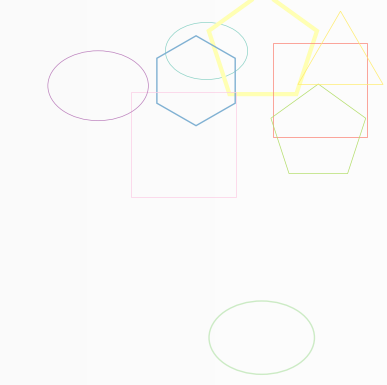[{"shape": "oval", "thickness": 0.5, "radius": 0.53, "center": [0.533, 0.868]}, {"shape": "pentagon", "thickness": 3, "radius": 0.73, "center": [0.678, 0.874]}, {"shape": "square", "thickness": 0.5, "radius": 0.61, "center": [0.825, 0.766]}, {"shape": "hexagon", "thickness": 1, "radius": 0.58, "center": [0.506, 0.79]}, {"shape": "pentagon", "thickness": 0.5, "radius": 0.64, "center": [0.821, 0.653]}, {"shape": "square", "thickness": 0.5, "radius": 0.68, "center": [0.474, 0.625]}, {"shape": "oval", "thickness": 0.5, "radius": 0.65, "center": [0.253, 0.777]}, {"shape": "oval", "thickness": 1, "radius": 0.68, "center": [0.675, 0.123]}, {"shape": "triangle", "thickness": 0.5, "radius": 0.63, "center": [0.879, 0.844]}]